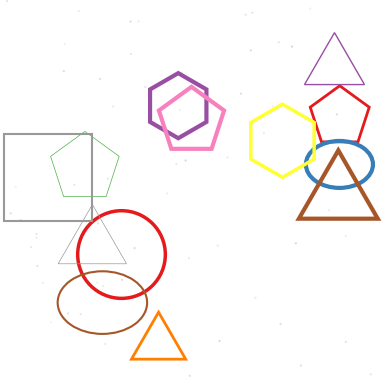[{"shape": "circle", "thickness": 2.5, "radius": 0.57, "center": [0.316, 0.339]}, {"shape": "pentagon", "thickness": 2, "radius": 0.4, "center": [0.882, 0.697]}, {"shape": "oval", "thickness": 3, "radius": 0.44, "center": [0.882, 0.573]}, {"shape": "pentagon", "thickness": 0.5, "radius": 0.47, "center": [0.22, 0.565]}, {"shape": "hexagon", "thickness": 3, "radius": 0.42, "center": [0.463, 0.726]}, {"shape": "triangle", "thickness": 1, "radius": 0.45, "center": [0.869, 0.825]}, {"shape": "triangle", "thickness": 2, "radius": 0.41, "center": [0.412, 0.108]}, {"shape": "hexagon", "thickness": 2.5, "radius": 0.47, "center": [0.734, 0.634]}, {"shape": "oval", "thickness": 1.5, "radius": 0.58, "center": [0.266, 0.214]}, {"shape": "triangle", "thickness": 3, "radius": 0.59, "center": [0.879, 0.491]}, {"shape": "pentagon", "thickness": 3, "radius": 0.45, "center": [0.497, 0.685]}, {"shape": "triangle", "thickness": 0.5, "radius": 0.51, "center": [0.24, 0.366]}, {"shape": "square", "thickness": 1.5, "radius": 0.57, "center": [0.124, 0.539]}]